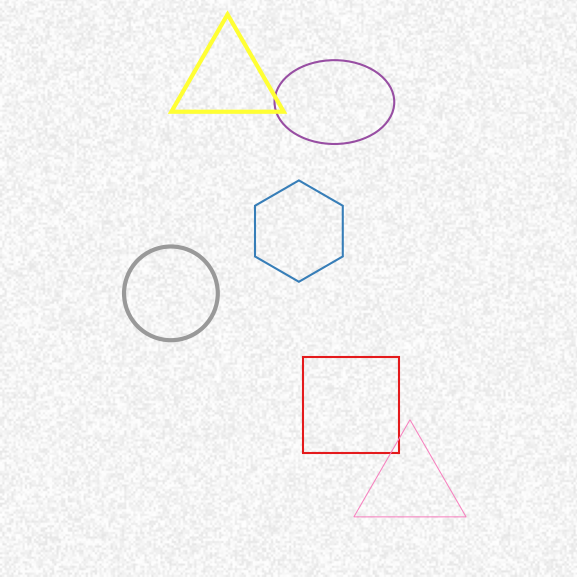[{"shape": "square", "thickness": 1, "radius": 0.41, "center": [0.608, 0.298]}, {"shape": "hexagon", "thickness": 1, "radius": 0.44, "center": [0.518, 0.599]}, {"shape": "oval", "thickness": 1, "radius": 0.52, "center": [0.579, 0.822]}, {"shape": "triangle", "thickness": 2, "radius": 0.56, "center": [0.394, 0.862]}, {"shape": "triangle", "thickness": 0.5, "radius": 0.56, "center": [0.71, 0.16]}, {"shape": "circle", "thickness": 2, "radius": 0.41, "center": [0.296, 0.491]}]